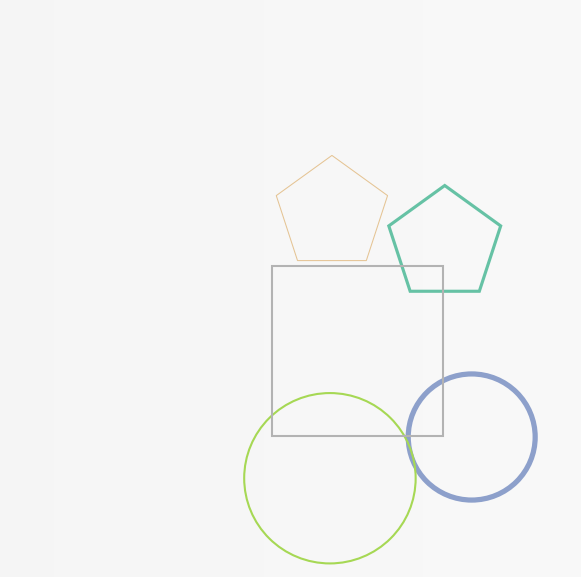[{"shape": "pentagon", "thickness": 1.5, "radius": 0.51, "center": [0.765, 0.577]}, {"shape": "circle", "thickness": 2.5, "radius": 0.55, "center": [0.812, 0.242]}, {"shape": "circle", "thickness": 1, "radius": 0.74, "center": [0.568, 0.171]}, {"shape": "pentagon", "thickness": 0.5, "radius": 0.5, "center": [0.571, 0.629]}, {"shape": "square", "thickness": 1, "radius": 0.74, "center": [0.615, 0.391]}]